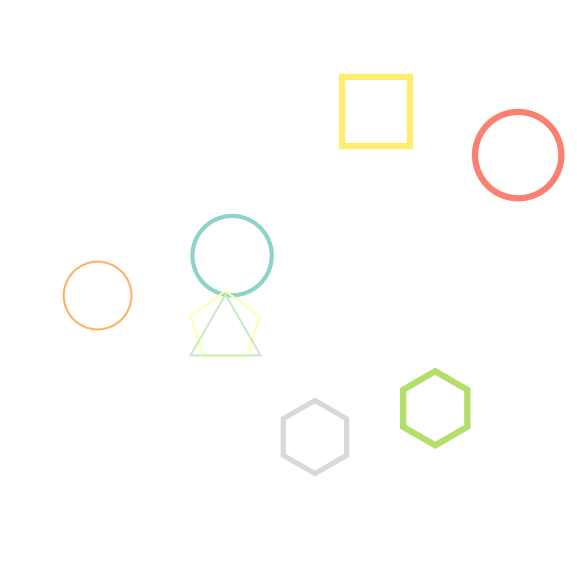[{"shape": "circle", "thickness": 2, "radius": 0.34, "center": [0.402, 0.556]}, {"shape": "pentagon", "thickness": 1, "radius": 0.32, "center": [0.39, 0.432]}, {"shape": "circle", "thickness": 3, "radius": 0.37, "center": [0.897, 0.731]}, {"shape": "circle", "thickness": 1, "radius": 0.29, "center": [0.169, 0.487]}, {"shape": "hexagon", "thickness": 3, "radius": 0.32, "center": [0.754, 0.292]}, {"shape": "hexagon", "thickness": 2.5, "radius": 0.32, "center": [0.545, 0.242]}, {"shape": "triangle", "thickness": 1, "radius": 0.35, "center": [0.39, 0.419]}, {"shape": "square", "thickness": 3, "radius": 0.3, "center": [0.651, 0.806]}]